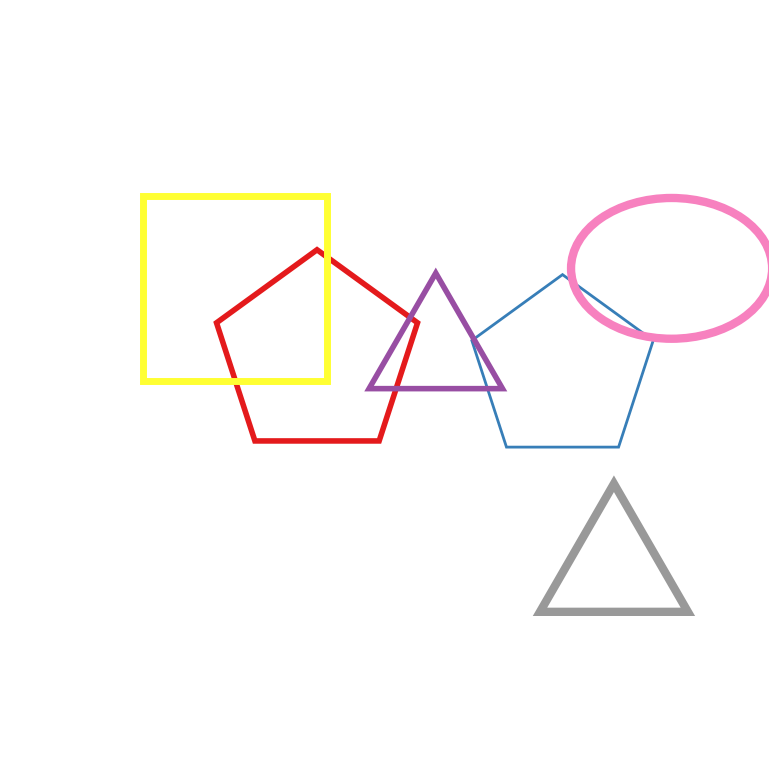[{"shape": "pentagon", "thickness": 2, "radius": 0.69, "center": [0.412, 0.538]}, {"shape": "pentagon", "thickness": 1, "radius": 0.62, "center": [0.731, 0.52]}, {"shape": "triangle", "thickness": 2, "radius": 0.5, "center": [0.566, 0.545]}, {"shape": "square", "thickness": 2.5, "radius": 0.6, "center": [0.305, 0.625]}, {"shape": "oval", "thickness": 3, "radius": 0.65, "center": [0.872, 0.651]}, {"shape": "triangle", "thickness": 3, "radius": 0.55, "center": [0.797, 0.261]}]